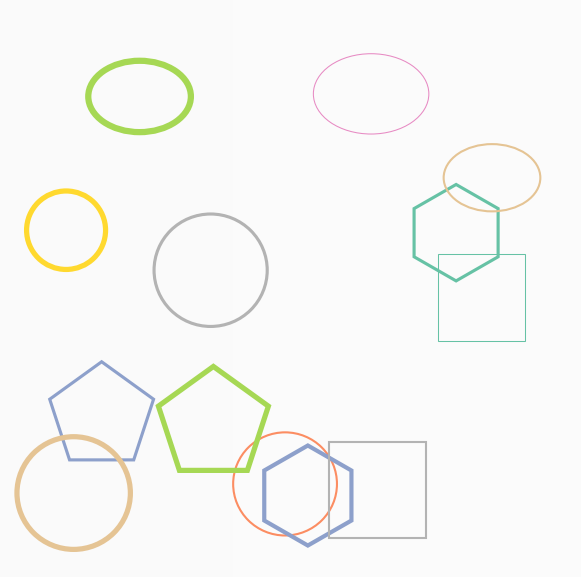[{"shape": "hexagon", "thickness": 1.5, "radius": 0.42, "center": [0.785, 0.596]}, {"shape": "square", "thickness": 0.5, "radius": 0.38, "center": [0.829, 0.483]}, {"shape": "circle", "thickness": 1, "radius": 0.45, "center": [0.49, 0.161]}, {"shape": "hexagon", "thickness": 2, "radius": 0.43, "center": [0.53, 0.141]}, {"shape": "pentagon", "thickness": 1.5, "radius": 0.47, "center": [0.175, 0.279]}, {"shape": "oval", "thickness": 0.5, "radius": 0.5, "center": [0.638, 0.837]}, {"shape": "oval", "thickness": 3, "radius": 0.44, "center": [0.24, 0.832]}, {"shape": "pentagon", "thickness": 2.5, "radius": 0.5, "center": [0.367, 0.265]}, {"shape": "circle", "thickness": 2.5, "radius": 0.34, "center": [0.114, 0.6]}, {"shape": "circle", "thickness": 2.5, "radius": 0.49, "center": [0.127, 0.145]}, {"shape": "oval", "thickness": 1, "radius": 0.42, "center": [0.846, 0.691]}, {"shape": "circle", "thickness": 1.5, "radius": 0.49, "center": [0.362, 0.531]}, {"shape": "square", "thickness": 1, "radius": 0.42, "center": [0.649, 0.15]}]